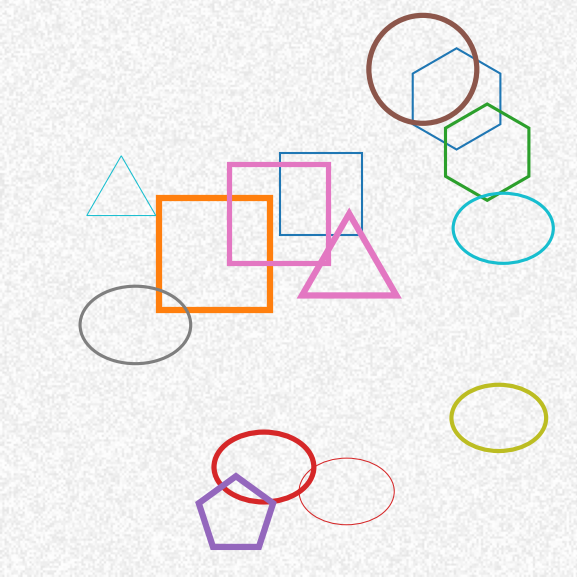[{"shape": "hexagon", "thickness": 1, "radius": 0.44, "center": [0.791, 0.828]}, {"shape": "square", "thickness": 1, "radius": 0.35, "center": [0.556, 0.664]}, {"shape": "square", "thickness": 3, "radius": 0.48, "center": [0.371, 0.559]}, {"shape": "hexagon", "thickness": 1.5, "radius": 0.42, "center": [0.844, 0.736]}, {"shape": "oval", "thickness": 0.5, "radius": 0.41, "center": [0.6, 0.148]}, {"shape": "oval", "thickness": 2.5, "radius": 0.43, "center": [0.457, 0.19]}, {"shape": "pentagon", "thickness": 3, "radius": 0.34, "center": [0.409, 0.107]}, {"shape": "circle", "thickness": 2.5, "radius": 0.47, "center": [0.732, 0.879]}, {"shape": "square", "thickness": 2.5, "radius": 0.43, "center": [0.482, 0.629]}, {"shape": "triangle", "thickness": 3, "radius": 0.47, "center": [0.605, 0.535]}, {"shape": "oval", "thickness": 1.5, "radius": 0.48, "center": [0.234, 0.436]}, {"shape": "oval", "thickness": 2, "radius": 0.41, "center": [0.864, 0.275]}, {"shape": "oval", "thickness": 1.5, "radius": 0.43, "center": [0.871, 0.604]}, {"shape": "triangle", "thickness": 0.5, "radius": 0.35, "center": [0.21, 0.66]}]